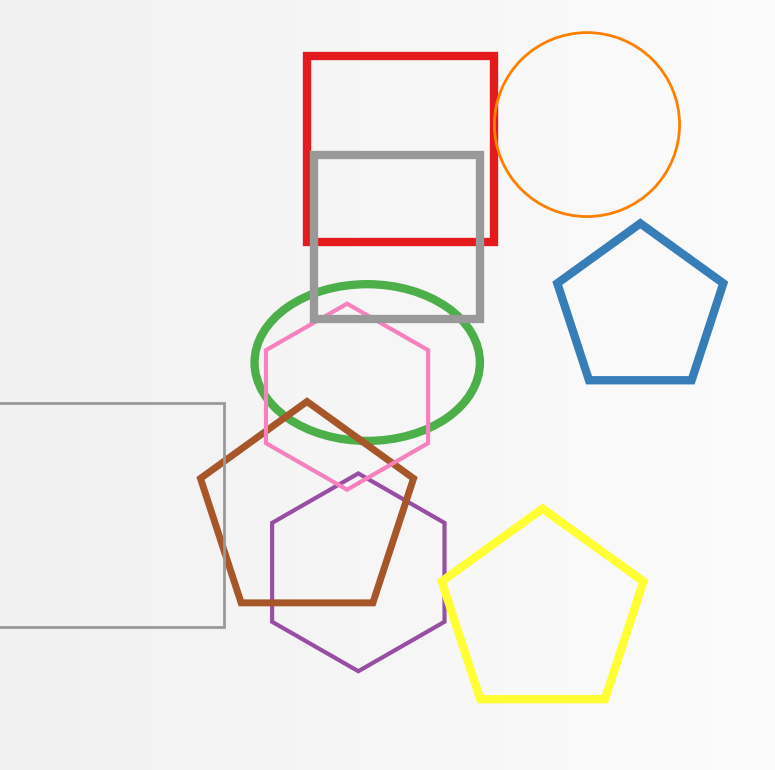[{"shape": "square", "thickness": 3, "radius": 0.6, "center": [0.517, 0.807]}, {"shape": "pentagon", "thickness": 3, "radius": 0.56, "center": [0.826, 0.597]}, {"shape": "oval", "thickness": 3, "radius": 0.73, "center": [0.474, 0.529]}, {"shape": "hexagon", "thickness": 1.5, "radius": 0.64, "center": [0.462, 0.257]}, {"shape": "circle", "thickness": 1, "radius": 0.6, "center": [0.757, 0.838]}, {"shape": "pentagon", "thickness": 3, "radius": 0.68, "center": [0.7, 0.203]}, {"shape": "pentagon", "thickness": 2.5, "radius": 0.72, "center": [0.396, 0.334]}, {"shape": "hexagon", "thickness": 1.5, "radius": 0.6, "center": [0.448, 0.485]}, {"shape": "square", "thickness": 1, "radius": 0.73, "center": [0.143, 0.332]}, {"shape": "square", "thickness": 3, "radius": 0.53, "center": [0.512, 0.692]}]